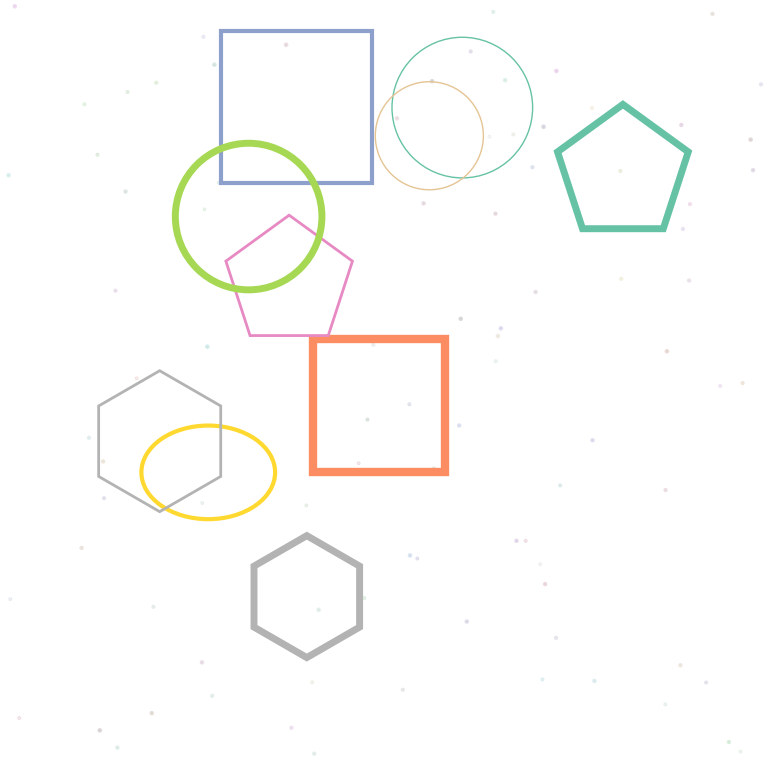[{"shape": "circle", "thickness": 0.5, "radius": 0.46, "center": [0.6, 0.86]}, {"shape": "pentagon", "thickness": 2.5, "radius": 0.45, "center": [0.809, 0.775]}, {"shape": "square", "thickness": 3, "radius": 0.43, "center": [0.492, 0.473]}, {"shape": "square", "thickness": 1.5, "radius": 0.49, "center": [0.385, 0.861]}, {"shape": "pentagon", "thickness": 1, "radius": 0.43, "center": [0.376, 0.634]}, {"shape": "circle", "thickness": 2.5, "radius": 0.48, "center": [0.323, 0.719]}, {"shape": "oval", "thickness": 1.5, "radius": 0.43, "center": [0.27, 0.387]}, {"shape": "circle", "thickness": 0.5, "radius": 0.35, "center": [0.558, 0.824]}, {"shape": "hexagon", "thickness": 1, "radius": 0.46, "center": [0.207, 0.427]}, {"shape": "hexagon", "thickness": 2.5, "radius": 0.4, "center": [0.398, 0.225]}]